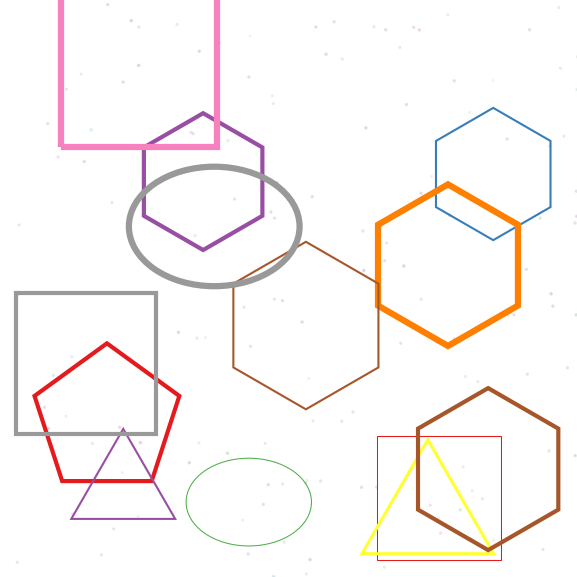[{"shape": "square", "thickness": 0.5, "radius": 0.54, "center": [0.76, 0.137]}, {"shape": "pentagon", "thickness": 2, "radius": 0.66, "center": [0.185, 0.273]}, {"shape": "hexagon", "thickness": 1, "radius": 0.57, "center": [0.854, 0.698]}, {"shape": "oval", "thickness": 0.5, "radius": 0.54, "center": [0.431, 0.13]}, {"shape": "triangle", "thickness": 1, "radius": 0.52, "center": [0.213, 0.153]}, {"shape": "hexagon", "thickness": 2, "radius": 0.59, "center": [0.352, 0.685]}, {"shape": "hexagon", "thickness": 3, "radius": 0.7, "center": [0.776, 0.54]}, {"shape": "triangle", "thickness": 1.5, "radius": 0.66, "center": [0.741, 0.106]}, {"shape": "hexagon", "thickness": 1, "radius": 0.73, "center": [0.53, 0.435]}, {"shape": "hexagon", "thickness": 2, "radius": 0.7, "center": [0.845, 0.187]}, {"shape": "square", "thickness": 3, "radius": 0.68, "center": [0.241, 0.881]}, {"shape": "square", "thickness": 2, "radius": 0.61, "center": [0.15, 0.37]}, {"shape": "oval", "thickness": 3, "radius": 0.74, "center": [0.371, 0.607]}]